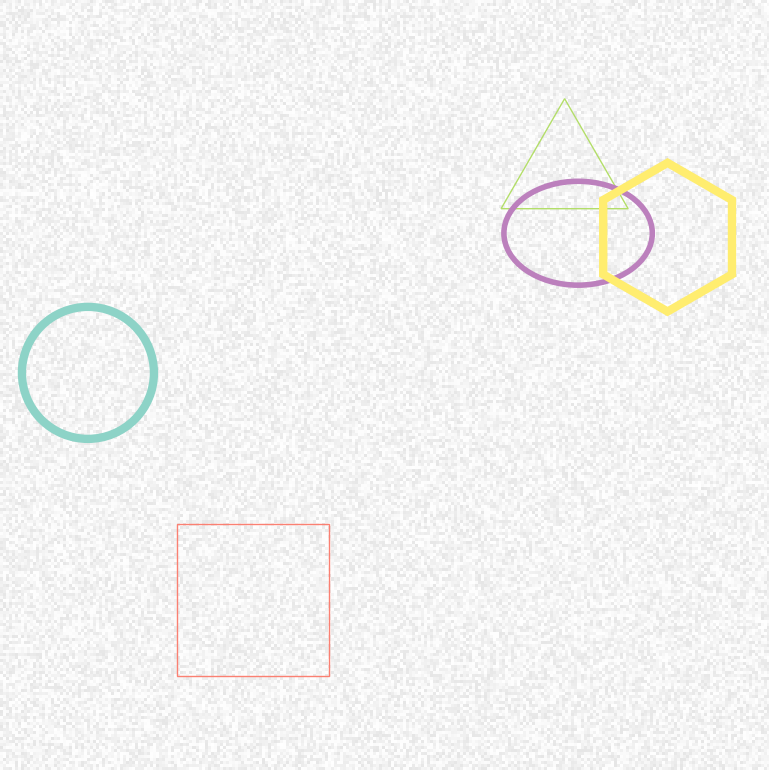[{"shape": "circle", "thickness": 3, "radius": 0.43, "center": [0.114, 0.516]}, {"shape": "square", "thickness": 0.5, "radius": 0.49, "center": [0.329, 0.22]}, {"shape": "triangle", "thickness": 0.5, "radius": 0.48, "center": [0.733, 0.777]}, {"shape": "oval", "thickness": 2, "radius": 0.48, "center": [0.751, 0.697]}, {"shape": "hexagon", "thickness": 3, "radius": 0.48, "center": [0.867, 0.692]}]